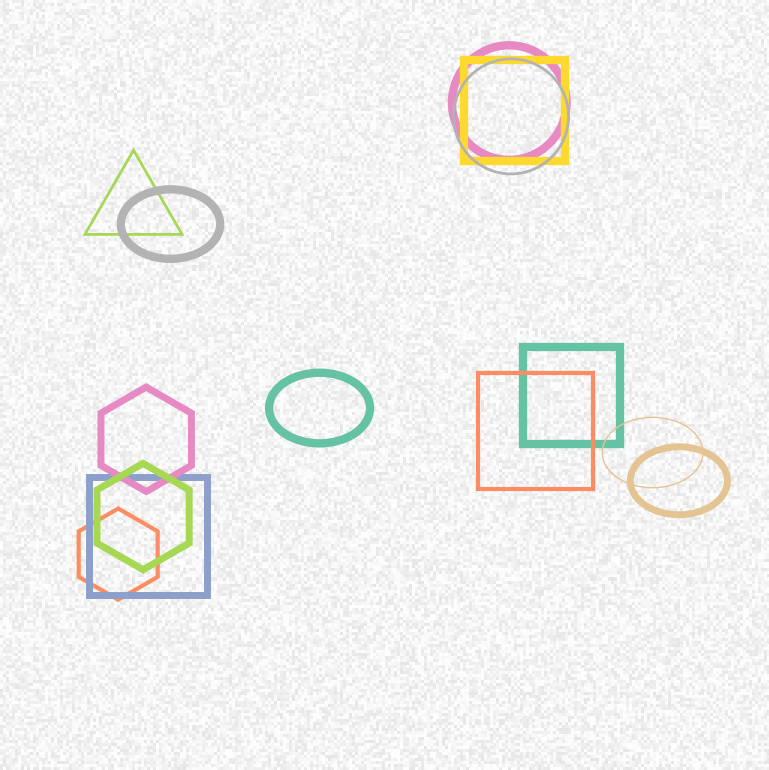[{"shape": "square", "thickness": 3, "radius": 0.31, "center": [0.742, 0.487]}, {"shape": "oval", "thickness": 3, "radius": 0.33, "center": [0.415, 0.47]}, {"shape": "square", "thickness": 1.5, "radius": 0.38, "center": [0.696, 0.44]}, {"shape": "hexagon", "thickness": 1.5, "radius": 0.3, "center": [0.153, 0.28]}, {"shape": "square", "thickness": 2.5, "radius": 0.38, "center": [0.192, 0.304]}, {"shape": "circle", "thickness": 3, "radius": 0.37, "center": [0.661, 0.867]}, {"shape": "hexagon", "thickness": 2.5, "radius": 0.34, "center": [0.19, 0.429]}, {"shape": "hexagon", "thickness": 2.5, "radius": 0.35, "center": [0.186, 0.329]}, {"shape": "triangle", "thickness": 1, "radius": 0.36, "center": [0.173, 0.732]}, {"shape": "square", "thickness": 3, "radius": 0.33, "center": [0.668, 0.857]}, {"shape": "oval", "thickness": 0.5, "radius": 0.33, "center": [0.847, 0.412]}, {"shape": "oval", "thickness": 2.5, "radius": 0.32, "center": [0.882, 0.376]}, {"shape": "oval", "thickness": 3, "radius": 0.32, "center": [0.221, 0.709]}, {"shape": "circle", "thickness": 1, "radius": 0.37, "center": [0.664, 0.849]}]